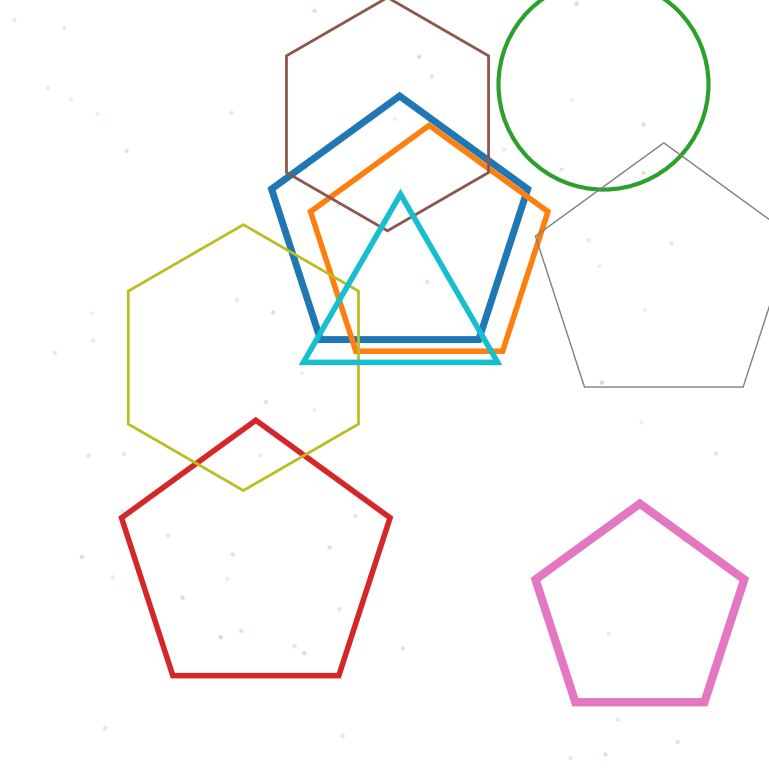[{"shape": "pentagon", "thickness": 2.5, "radius": 0.87, "center": [0.519, 0.7]}, {"shape": "pentagon", "thickness": 2, "radius": 0.81, "center": [0.557, 0.675]}, {"shape": "circle", "thickness": 1.5, "radius": 0.68, "center": [0.784, 0.89]}, {"shape": "pentagon", "thickness": 2, "radius": 0.92, "center": [0.332, 0.271]}, {"shape": "hexagon", "thickness": 1, "radius": 0.76, "center": [0.503, 0.852]}, {"shape": "pentagon", "thickness": 3, "radius": 0.71, "center": [0.831, 0.203]}, {"shape": "pentagon", "thickness": 0.5, "radius": 0.88, "center": [0.862, 0.639]}, {"shape": "hexagon", "thickness": 1, "radius": 0.86, "center": [0.316, 0.536]}, {"shape": "triangle", "thickness": 2, "radius": 0.73, "center": [0.52, 0.602]}]